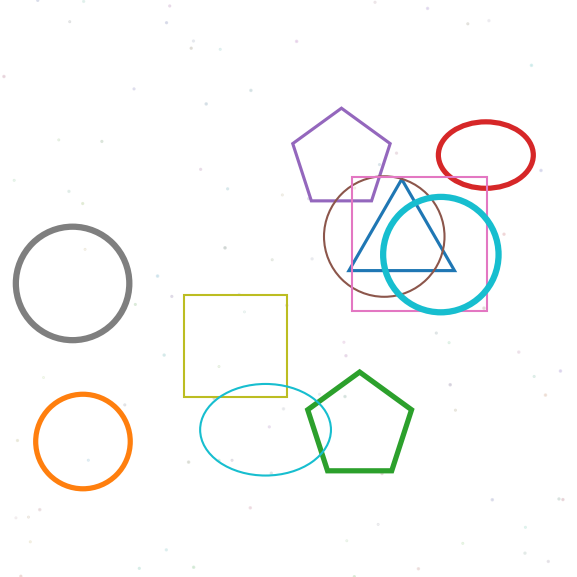[{"shape": "triangle", "thickness": 1.5, "radius": 0.53, "center": [0.696, 0.583]}, {"shape": "circle", "thickness": 2.5, "radius": 0.41, "center": [0.144, 0.235]}, {"shape": "pentagon", "thickness": 2.5, "radius": 0.47, "center": [0.623, 0.26]}, {"shape": "oval", "thickness": 2.5, "radius": 0.41, "center": [0.841, 0.731]}, {"shape": "pentagon", "thickness": 1.5, "radius": 0.44, "center": [0.591, 0.723]}, {"shape": "circle", "thickness": 1, "radius": 0.52, "center": [0.665, 0.59]}, {"shape": "square", "thickness": 1, "radius": 0.58, "center": [0.726, 0.577]}, {"shape": "circle", "thickness": 3, "radius": 0.49, "center": [0.126, 0.508]}, {"shape": "square", "thickness": 1, "radius": 0.44, "center": [0.408, 0.4]}, {"shape": "circle", "thickness": 3, "radius": 0.5, "center": [0.763, 0.558]}, {"shape": "oval", "thickness": 1, "radius": 0.57, "center": [0.46, 0.255]}]